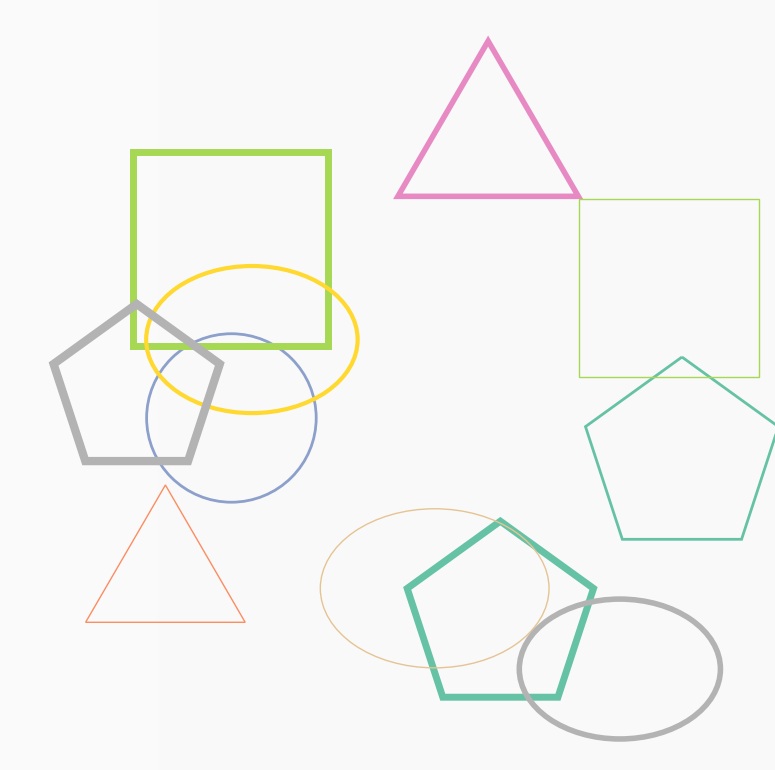[{"shape": "pentagon", "thickness": 1, "radius": 0.65, "center": [0.88, 0.405]}, {"shape": "pentagon", "thickness": 2.5, "radius": 0.63, "center": [0.646, 0.197]}, {"shape": "triangle", "thickness": 0.5, "radius": 0.59, "center": [0.213, 0.251]}, {"shape": "circle", "thickness": 1, "radius": 0.55, "center": [0.299, 0.457]}, {"shape": "triangle", "thickness": 2, "radius": 0.67, "center": [0.63, 0.812]}, {"shape": "square", "thickness": 2.5, "radius": 0.63, "center": [0.297, 0.677]}, {"shape": "square", "thickness": 0.5, "radius": 0.58, "center": [0.863, 0.626]}, {"shape": "oval", "thickness": 1.5, "radius": 0.68, "center": [0.325, 0.559]}, {"shape": "oval", "thickness": 0.5, "radius": 0.74, "center": [0.561, 0.236]}, {"shape": "pentagon", "thickness": 3, "radius": 0.56, "center": [0.176, 0.492]}, {"shape": "oval", "thickness": 2, "radius": 0.65, "center": [0.8, 0.131]}]